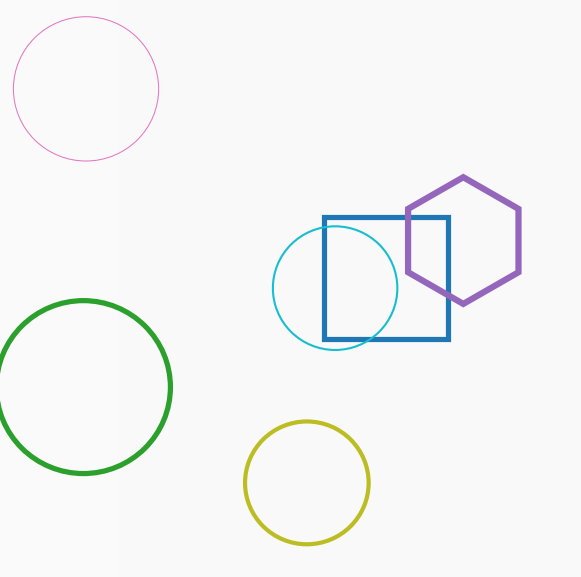[{"shape": "square", "thickness": 2.5, "radius": 0.53, "center": [0.664, 0.518]}, {"shape": "circle", "thickness": 2.5, "radius": 0.75, "center": [0.143, 0.329]}, {"shape": "hexagon", "thickness": 3, "radius": 0.55, "center": [0.797, 0.583]}, {"shape": "circle", "thickness": 0.5, "radius": 0.62, "center": [0.148, 0.845]}, {"shape": "circle", "thickness": 2, "radius": 0.53, "center": [0.528, 0.163]}, {"shape": "circle", "thickness": 1, "radius": 0.54, "center": [0.577, 0.5]}]